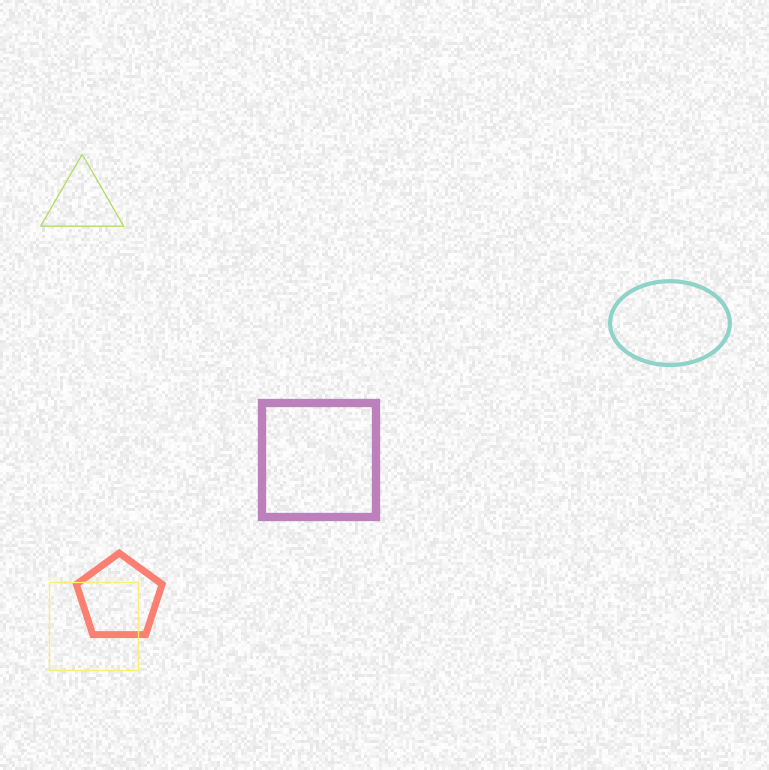[{"shape": "oval", "thickness": 1.5, "radius": 0.39, "center": [0.87, 0.58]}, {"shape": "pentagon", "thickness": 2.5, "radius": 0.29, "center": [0.155, 0.223]}, {"shape": "triangle", "thickness": 0.5, "radius": 0.31, "center": [0.107, 0.737]}, {"shape": "square", "thickness": 3, "radius": 0.37, "center": [0.415, 0.402]}, {"shape": "square", "thickness": 0.5, "radius": 0.29, "center": [0.121, 0.187]}]